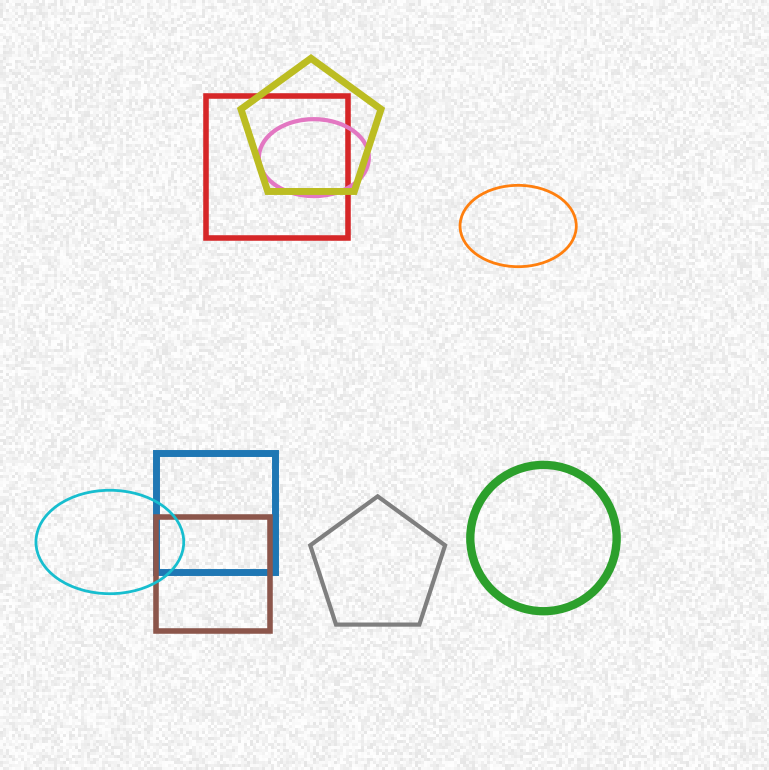[{"shape": "square", "thickness": 2.5, "radius": 0.39, "center": [0.28, 0.334]}, {"shape": "oval", "thickness": 1, "radius": 0.38, "center": [0.673, 0.706]}, {"shape": "circle", "thickness": 3, "radius": 0.48, "center": [0.706, 0.301]}, {"shape": "square", "thickness": 2, "radius": 0.46, "center": [0.36, 0.783]}, {"shape": "square", "thickness": 2, "radius": 0.37, "center": [0.277, 0.254]}, {"shape": "oval", "thickness": 1.5, "radius": 0.36, "center": [0.408, 0.795]}, {"shape": "pentagon", "thickness": 1.5, "radius": 0.46, "center": [0.49, 0.263]}, {"shape": "pentagon", "thickness": 2.5, "radius": 0.48, "center": [0.404, 0.829]}, {"shape": "oval", "thickness": 1, "radius": 0.48, "center": [0.143, 0.296]}]